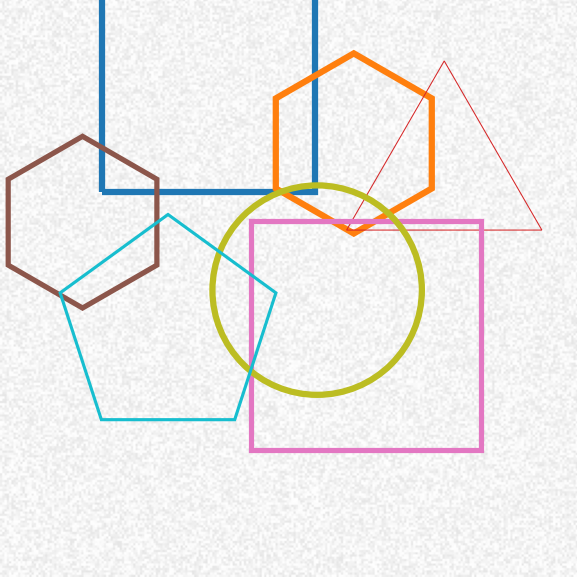[{"shape": "square", "thickness": 3, "radius": 0.92, "center": [0.361, 0.852]}, {"shape": "hexagon", "thickness": 3, "radius": 0.78, "center": [0.613, 0.751]}, {"shape": "triangle", "thickness": 0.5, "radius": 0.98, "center": [0.769, 0.698]}, {"shape": "hexagon", "thickness": 2.5, "radius": 0.74, "center": [0.143, 0.614]}, {"shape": "square", "thickness": 2.5, "radius": 0.99, "center": [0.634, 0.418]}, {"shape": "circle", "thickness": 3, "radius": 0.91, "center": [0.549, 0.497]}, {"shape": "pentagon", "thickness": 1.5, "radius": 0.98, "center": [0.291, 0.431]}]